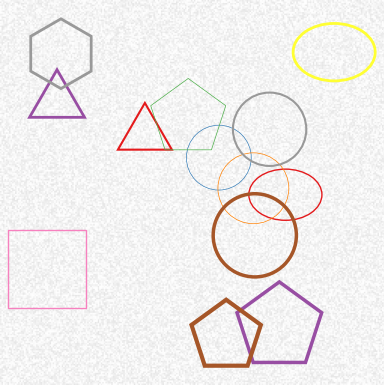[{"shape": "oval", "thickness": 1, "radius": 0.47, "center": [0.741, 0.494]}, {"shape": "triangle", "thickness": 1.5, "radius": 0.4, "center": [0.376, 0.652]}, {"shape": "circle", "thickness": 0.5, "radius": 0.42, "center": [0.568, 0.591]}, {"shape": "pentagon", "thickness": 0.5, "radius": 0.51, "center": [0.489, 0.694]}, {"shape": "triangle", "thickness": 2, "radius": 0.41, "center": [0.148, 0.737]}, {"shape": "pentagon", "thickness": 2.5, "radius": 0.58, "center": [0.726, 0.152]}, {"shape": "circle", "thickness": 0.5, "radius": 0.46, "center": [0.658, 0.511]}, {"shape": "oval", "thickness": 2, "radius": 0.53, "center": [0.868, 0.864]}, {"shape": "circle", "thickness": 2.5, "radius": 0.54, "center": [0.662, 0.389]}, {"shape": "pentagon", "thickness": 3, "radius": 0.47, "center": [0.587, 0.127]}, {"shape": "square", "thickness": 1, "radius": 0.51, "center": [0.123, 0.3]}, {"shape": "hexagon", "thickness": 2, "radius": 0.45, "center": [0.158, 0.86]}, {"shape": "circle", "thickness": 1.5, "radius": 0.48, "center": [0.7, 0.664]}]